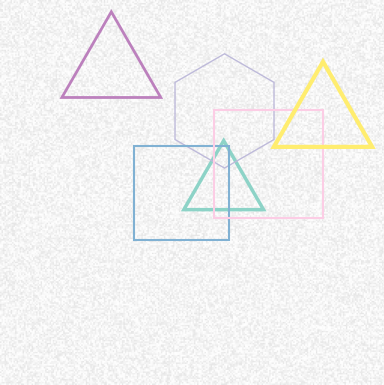[{"shape": "triangle", "thickness": 2.5, "radius": 0.6, "center": [0.581, 0.515]}, {"shape": "hexagon", "thickness": 1, "radius": 0.74, "center": [0.583, 0.712]}, {"shape": "square", "thickness": 1.5, "radius": 0.62, "center": [0.472, 0.499]}, {"shape": "square", "thickness": 1.5, "radius": 0.71, "center": [0.698, 0.574]}, {"shape": "triangle", "thickness": 2, "radius": 0.74, "center": [0.289, 0.821]}, {"shape": "triangle", "thickness": 3, "radius": 0.74, "center": [0.839, 0.692]}]